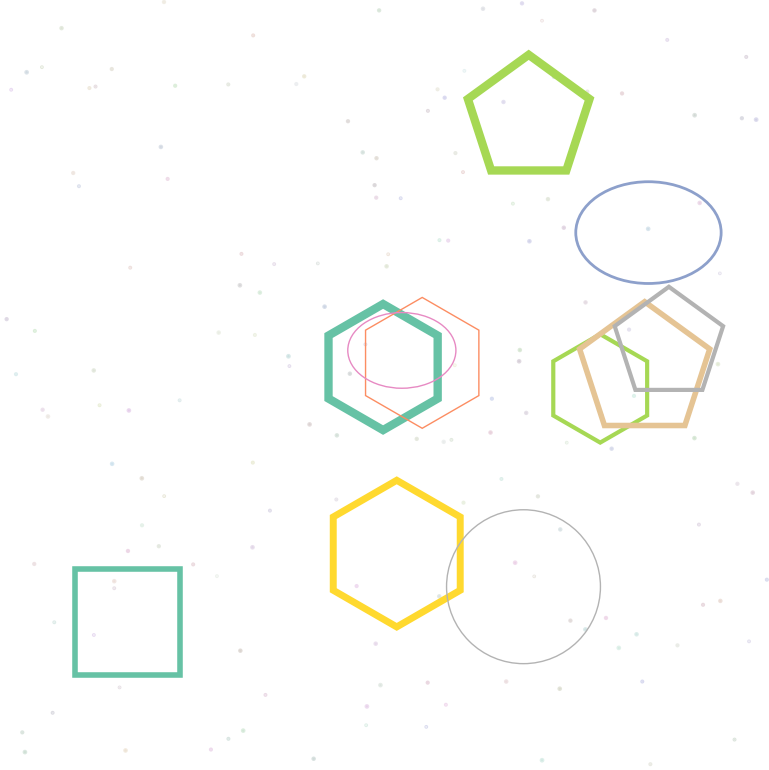[{"shape": "square", "thickness": 2, "radius": 0.34, "center": [0.166, 0.192]}, {"shape": "hexagon", "thickness": 3, "radius": 0.41, "center": [0.498, 0.523]}, {"shape": "hexagon", "thickness": 0.5, "radius": 0.42, "center": [0.548, 0.529]}, {"shape": "oval", "thickness": 1, "radius": 0.47, "center": [0.842, 0.698]}, {"shape": "oval", "thickness": 0.5, "radius": 0.35, "center": [0.522, 0.545]}, {"shape": "pentagon", "thickness": 3, "radius": 0.42, "center": [0.687, 0.846]}, {"shape": "hexagon", "thickness": 1.5, "radius": 0.35, "center": [0.78, 0.496]}, {"shape": "hexagon", "thickness": 2.5, "radius": 0.48, "center": [0.515, 0.281]}, {"shape": "pentagon", "thickness": 2, "radius": 0.44, "center": [0.837, 0.519]}, {"shape": "pentagon", "thickness": 1.5, "radius": 0.37, "center": [0.869, 0.554]}, {"shape": "circle", "thickness": 0.5, "radius": 0.5, "center": [0.68, 0.238]}]